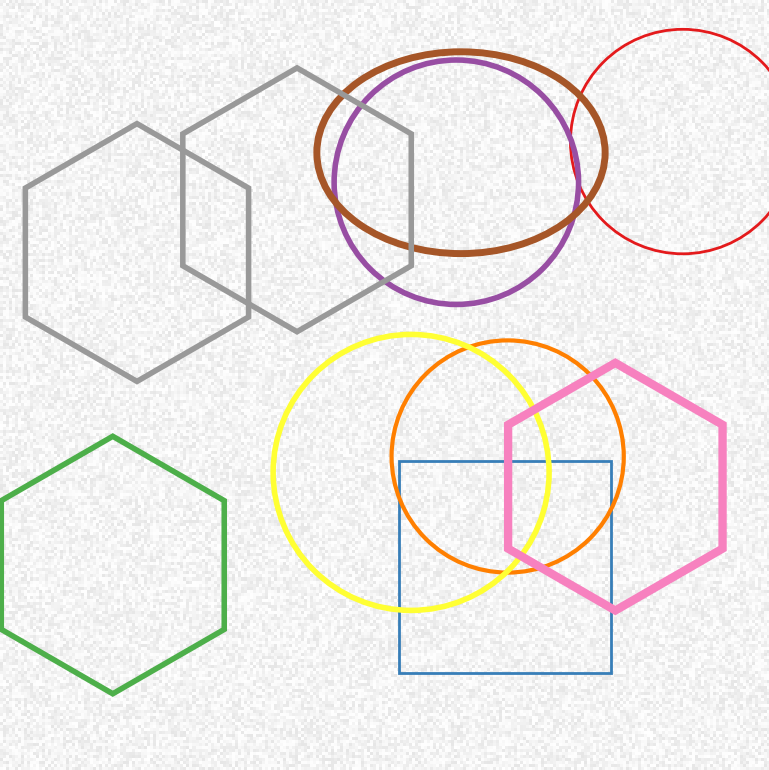[{"shape": "circle", "thickness": 1, "radius": 0.73, "center": [0.887, 0.816]}, {"shape": "square", "thickness": 1, "radius": 0.69, "center": [0.656, 0.263]}, {"shape": "hexagon", "thickness": 2, "radius": 0.84, "center": [0.146, 0.266]}, {"shape": "circle", "thickness": 2, "radius": 0.79, "center": [0.593, 0.763]}, {"shape": "circle", "thickness": 1.5, "radius": 0.75, "center": [0.659, 0.407]}, {"shape": "circle", "thickness": 2, "radius": 0.9, "center": [0.534, 0.386]}, {"shape": "oval", "thickness": 2.5, "radius": 0.94, "center": [0.599, 0.802]}, {"shape": "hexagon", "thickness": 3, "radius": 0.8, "center": [0.799, 0.368]}, {"shape": "hexagon", "thickness": 2, "radius": 0.84, "center": [0.178, 0.672]}, {"shape": "hexagon", "thickness": 2, "radius": 0.86, "center": [0.386, 0.74]}]